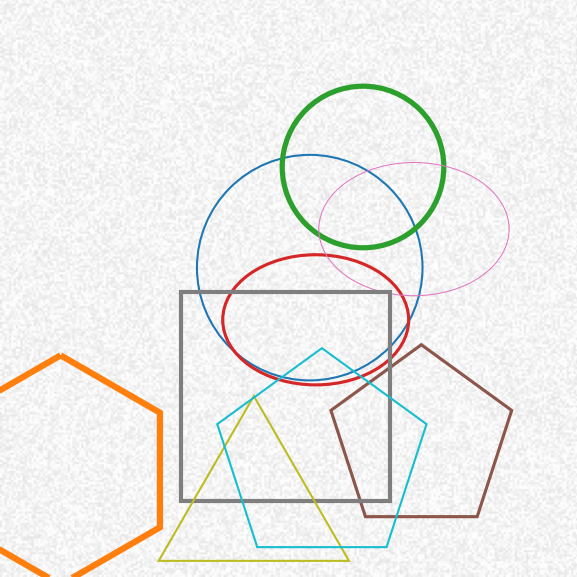[{"shape": "circle", "thickness": 1, "radius": 0.98, "center": [0.536, 0.536]}, {"shape": "hexagon", "thickness": 3, "radius": 0.99, "center": [0.105, 0.185]}, {"shape": "circle", "thickness": 2.5, "radius": 0.7, "center": [0.629, 0.71]}, {"shape": "oval", "thickness": 1.5, "radius": 0.8, "center": [0.547, 0.445]}, {"shape": "pentagon", "thickness": 1.5, "radius": 0.82, "center": [0.73, 0.238]}, {"shape": "oval", "thickness": 0.5, "radius": 0.82, "center": [0.717, 0.602]}, {"shape": "square", "thickness": 2, "radius": 0.9, "center": [0.494, 0.313]}, {"shape": "triangle", "thickness": 1, "radius": 0.95, "center": [0.44, 0.123]}, {"shape": "pentagon", "thickness": 1, "radius": 0.95, "center": [0.557, 0.206]}]